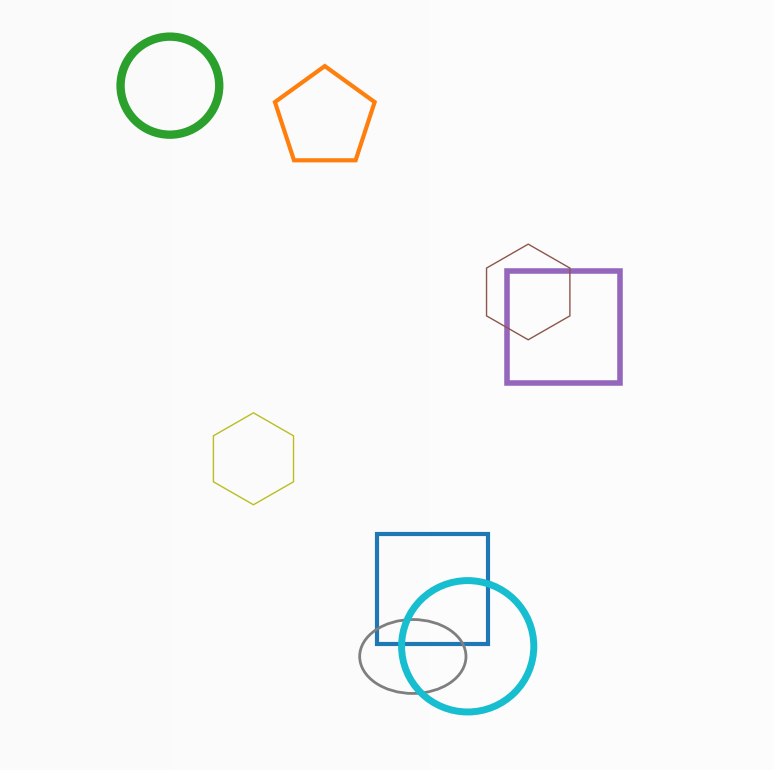[{"shape": "square", "thickness": 1.5, "radius": 0.36, "center": [0.559, 0.235]}, {"shape": "pentagon", "thickness": 1.5, "radius": 0.34, "center": [0.419, 0.847]}, {"shape": "circle", "thickness": 3, "radius": 0.32, "center": [0.219, 0.889]}, {"shape": "square", "thickness": 2, "radius": 0.36, "center": [0.727, 0.575]}, {"shape": "hexagon", "thickness": 0.5, "radius": 0.31, "center": [0.682, 0.621]}, {"shape": "oval", "thickness": 1, "radius": 0.34, "center": [0.533, 0.147]}, {"shape": "hexagon", "thickness": 0.5, "radius": 0.3, "center": [0.327, 0.404]}, {"shape": "circle", "thickness": 2.5, "radius": 0.43, "center": [0.603, 0.161]}]